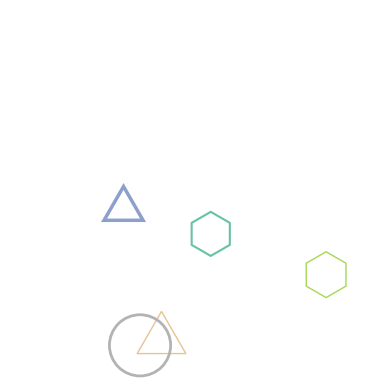[{"shape": "hexagon", "thickness": 1.5, "radius": 0.29, "center": [0.547, 0.393]}, {"shape": "triangle", "thickness": 2.5, "radius": 0.29, "center": [0.321, 0.457]}, {"shape": "hexagon", "thickness": 1, "radius": 0.3, "center": [0.847, 0.287]}, {"shape": "triangle", "thickness": 1, "radius": 0.37, "center": [0.419, 0.118]}, {"shape": "circle", "thickness": 2, "radius": 0.4, "center": [0.364, 0.103]}]